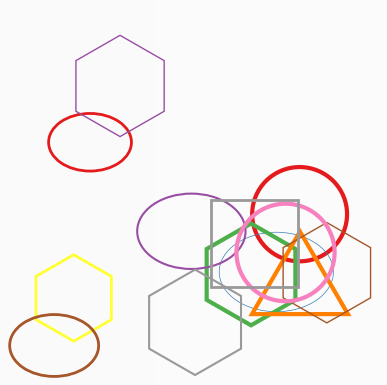[{"shape": "oval", "thickness": 2, "radius": 0.53, "center": [0.232, 0.63]}, {"shape": "circle", "thickness": 3, "radius": 0.61, "center": [0.773, 0.444]}, {"shape": "oval", "thickness": 0.5, "radius": 0.74, "center": [0.713, 0.294]}, {"shape": "hexagon", "thickness": 3, "radius": 0.66, "center": [0.648, 0.287]}, {"shape": "hexagon", "thickness": 1, "radius": 0.66, "center": [0.31, 0.777]}, {"shape": "oval", "thickness": 1.5, "radius": 0.7, "center": [0.494, 0.399]}, {"shape": "triangle", "thickness": 3, "radius": 0.71, "center": [0.774, 0.256]}, {"shape": "hexagon", "thickness": 2, "radius": 0.56, "center": [0.19, 0.226]}, {"shape": "hexagon", "thickness": 1, "radius": 0.65, "center": [0.843, 0.292]}, {"shape": "oval", "thickness": 2, "radius": 0.57, "center": [0.14, 0.103]}, {"shape": "circle", "thickness": 3, "radius": 0.63, "center": [0.737, 0.344]}, {"shape": "square", "thickness": 2, "radius": 0.56, "center": [0.657, 0.367]}, {"shape": "hexagon", "thickness": 1.5, "radius": 0.68, "center": [0.503, 0.163]}]